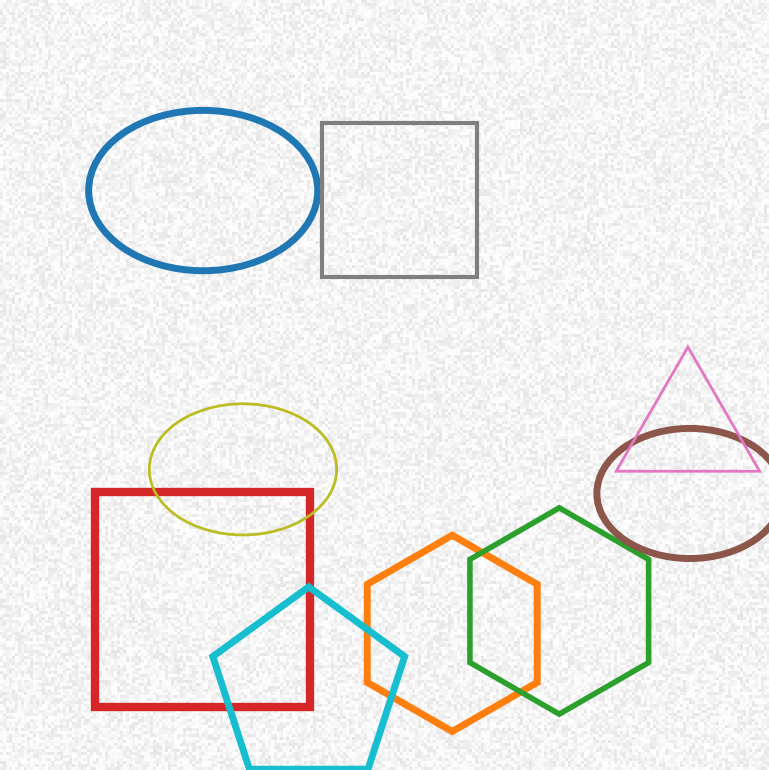[{"shape": "oval", "thickness": 2.5, "radius": 0.74, "center": [0.264, 0.753]}, {"shape": "hexagon", "thickness": 2.5, "radius": 0.64, "center": [0.587, 0.177]}, {"shape": "hexagon", "thickness": 2, "radius": 0.67, "center": [0.726, 0.207]}, {"shape": "square", "thickness": 3, "radius": 0.7, "center": [0.263, 0.221]}, {"shape": "oval", "thickness": 2.5, "radius": 0.6, "center": [0.896, 0.359]}, {"shape": "triangle", "thickness": 1, "radius": 0.54, "center": [0.893, 0.442]}, {"shape": "square", "thickness": 1.5, "radius": 0.5, "center": [0.519, 0.74]}, {"shape": "oval", "thickness": 1, "radius": 0.61, "center": [0.316, 0.39]}, {"shape": "pentagon", "thickness": 2.5, "radius": 0.65, "center": [0.401, 0.107]}]